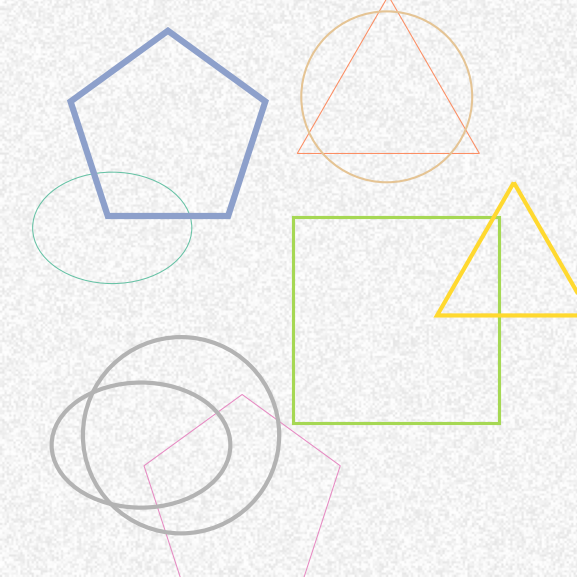[{"shape": "oval", "thickness": 0.5, "radius": 0.69, "center": [0.194, 0.605]}, {"shape": "triangle", "thickness": 0.5, "radius": 0.91, "center": [0.672, 0.824]}, {"shape": "pentagon", "thickness": 3, "radius": 0.89, "center": [0.291, 0.769]}, {"shape": "pentagon", "thickness": 0.5, "radius": 0.89, "center": [0.419, 0.137]}, {"shape": "square", "thickness": 1.5, "radius": 0.89, "center": [0.686, 0.446]}, {"shape": "triangle", "thickness": 2, "radius": 0.77, "center": [0.89, 0.53]}, {"shape": "circle", "thickness": 1, "radius": 0.74, "center": [0.67, 0.831]}, {"shape": "circle", "thickness": 2, "radius": 0.85, "center": [0.313, 0.245]}, {"shape": "oval", "thickness": 2, "radius": 0.77, "center": [0.244, 0.228]}]